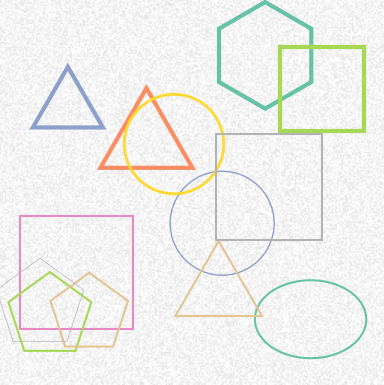[{"shape": "hexagon", "thickness": 3, "radius": 0.69, "center": [0.689, 0.856]}, {"shape": "oval", "thickness": 1.5, "radius": 0.72, "center": [0.807, 0.171]}, {"shape": "triangle", "thickness": 3, "radius": 0.69, "center": [0.38, 0.633]}, {"shape": "circle", "thickness": 1, "radius": 0.68, "center": [0.577, 0.42]}, {"shape": "triangle", "thickness": 3, "radius": 0.53, "center": [0.176, 0.721]}, {"shape": "square", "thickness": 1.5, "radius": 0.74, "center": [0.199, 0.292]}, {"shape": "square", "thickness": 3, "radius": 0.55, "center": [0.836, 0.768]}, {"shape": "pentagon", "thickness": 1.5, "radius": 0.57, "center": [0.13, 0.18]}, {"shape": "circle", "thickness": 2, "radius": 0.65, "center": [0.452, 0.626]}, {"shape": "pentagon", "thickness": 1.5, "radius": 0.53, "center": [0.232, 0.186]}, {"shape": "triangle", "thickness": 1.5, "radius": 0.65, "center": [0.568, 0.244]}, {"shape": "pentagon", "thickness": 0.5, "radius": 0.6, "center": [0.104, 0.21]}, {"shape": "square", "thickness": 1.5, "radius": 0.69, "center": [0.698, 0.515]}]